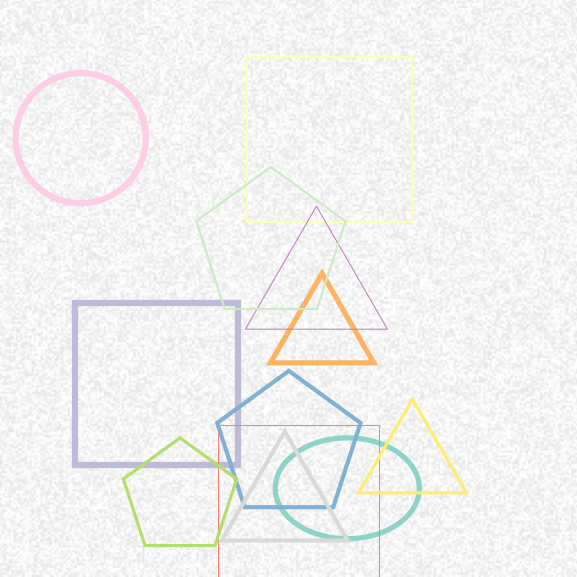[{"shape": "oval", "thickness": 2.5, "radius": 0.62, "center": [0.601, 0.154]}, {"shape": "square", "thickness": 1, "radius": 0.72, "center": [0.57, 0.757]}, {"shape": "square", "thickness": 3, "radius": 0.7, "center": [0.271, 0.334]}, {"shape": "square", "thickness": 0.5, "radius": 0.7, "center": [0.517, 0.123]}, {"shape": "pentagon", "thickness": 2, "radius": 0.65, "center": [0.5, 0.226]}, {"shape": "triangle", "thickness": 2.5, "radius": 0.52, "center": [0.558, 0.422]}, {"shape": "pentagon", "thickness": 1.5, "radius": 0.52, "center": [0.312, 0.138]}, {"shape": "circle", "thickness": 3, "radius": 0.56, "center": [0.14, 0.76]}, {"shape": "triangle", "thickness": 2, "radius": 0.63, "center": [0.493, 0.126]}, {"shape": "triangle", "thickness": 0.5, "radius": 0.71, "center": [0.548, 0.5]}, {"shape": "pentagon", "thickness": 1, "radius": 0.68, "center": [0.469, 0.574]}, {"shape": "triangle", "thickness": 1.5, "radius": 0.54, "center": [0.714, 0.2]}]